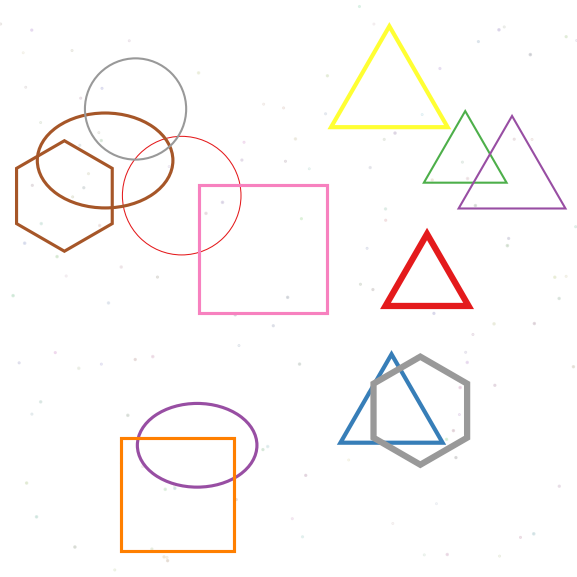[{"shape": "circle", "thickness": 0.5, "radius": 0.51, "center": [0.315, 0.66]}, {"shape": "triangle", "thickness": 3, "radius": 0.42, "center": [0.739, 0.511]}, {"shape": "triangle", "thickness": 2, "radius": 0.51, "center": [0.678, 0.284]}, {"shape": "triangle", "thickness": 1, "radius": 0.41, "center": [0.806, 0.724]}, {"shape": "oval", "thickness": 1.5, "radius": 0.52, "center": [0.341, 0.228]}, {"shape": "triangle", "thickness": 1, "radius": 0.53, "center": [0.887, 0.692]}, {"shape": "square", "thickness": 1.5, "radius": 0.49, "center": [0.307, 0.143]}, {"shape": "triangle", "thickness": 2, "radius": 0.58, "center": [0.674, 0.837]}, {"shape": "oval", "thickness": 1.5, "radius": 0.59, "center": [0.182, 0.721]}, {"shape": "hexagon", "thickness": 1.5, "radius": 0.48, "center": [0.112, 0.66]}, {"shape": "square", "thickness": 1.5, "radius": 0.56, "center": [0.455, 0.568]}, {"shape": "hexagon", "thickness": 3, "radius": 0.47, "center": [0.728, 0.288]}, {"shape": "circle", "thickness": 1, "radius": 0.44, "center": [0.235, 0.81]}]